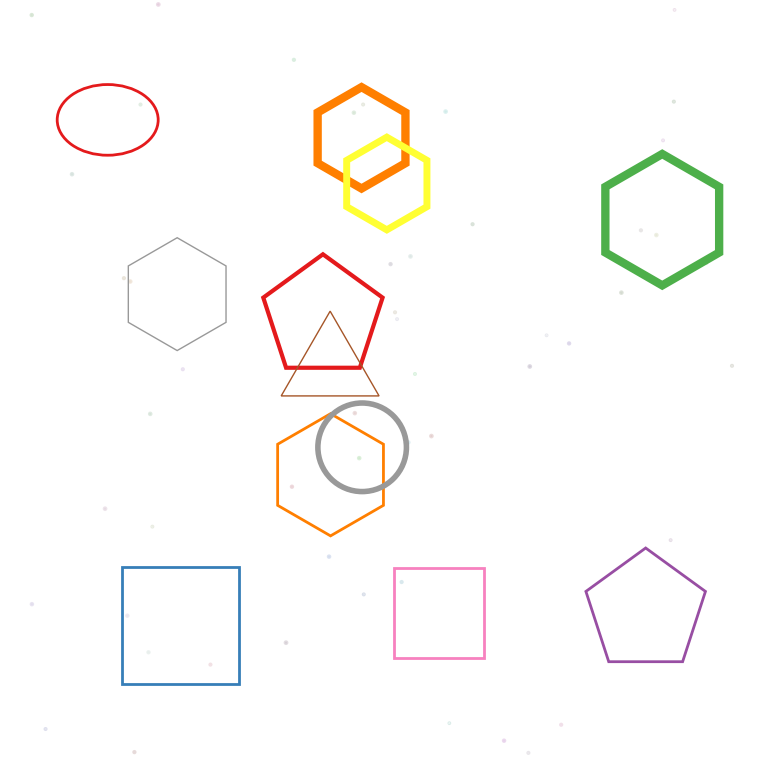[{"shape": "pentagon", "thickness": 1.5, "radius": 0.41, "center": [0.419, 0.588]}, {"shape": "oval", "thickness": 1, "radius": 0.33, "center": [0.14, 0.844]}, {"shape": "square", "thickness": 1, "radius": 0.38, "center": [0.234, 0.188]}, {"shape": "hexagon", "thickness": 3, "radius": 0.43, "center": [0.86, 0.715]}, {"shape": "pentagon", "thickness": 1, "radius": 0.41, "center": [0.839, 0.207]}, {"shape": "hexagon", "thickness": 1, "radius": 0.4, "center": [0.429, 0.383]}, {"shape": "hexagon", "thickness": 3, "radius": 0.33, "center": [0.47, 0.821]}, {"shape": "hexagon", "thickness": 2.5, "radius": 0.3, "center": [0.502, 0.762]}, {"shape": "triangle", "thickness": 0.5, "radius": 0.37, "center": [0.429, 0.523]}, {"shape": "square", "thickness": 1, "radius": 0.29, "center": [0.57, 0.204]}, {"shape": "circle", "thickness": 2, "radius": 0.29, "center": [0.47, 0.419]}, {"shape": "hexagon", "thickness": 0.5, "radius": 0.37, "center": [0.23, 0.618]}]